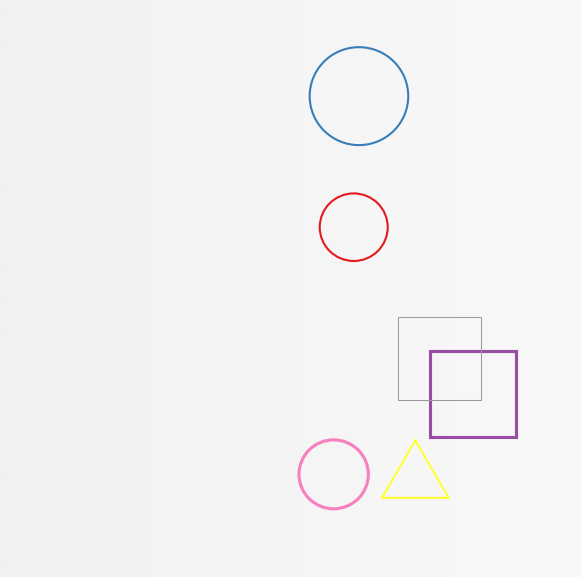[{"shape": "circle", "thickness": 1, "radius": 0.29, "center": [0.609, 0.606]}, {"shape": "circle", "thickness": 1, "radius": 0.42, "center": [0.618, 0.833]}, {"shape": "square", "thickness": 1.5, "radius": 0.37, "center": [0.813, 0.317]}, {"shape": "triangle", "thickness": 1, "radius": 0.33, "center": [0.715, 0.17]}, {"shape": "circle", "thickness": 1.5, "radius": 0.3, "center": [0.574, 0.178]}, {"shape": "square", "thickness": 0.5, "radius": 0.36, "center": [0.756, 0.378]}]